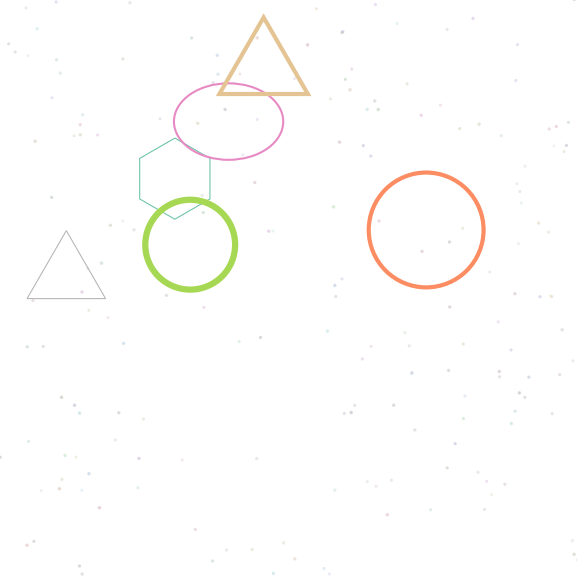[{"shape": "hexagon", "thickness": 0.5, "radius": 0.35, "center": [0.303, 0.69]}, {"shape": "circle", "thickness": 2, "radius": 0.5, "center": [0.738, 0.601]}, {"shape": "oval", "thickness": 1, "radius": 0.47, "center": [0.396, 0.789]}, {"shape": "circle", "thickness": 3, "radius": 0.39, "center": [0.329, 0.575]}, {"shape": "triangle", "thickness": 2, "radius": 0.44, "center": [0.456, 0.881]}, {"shape": "triangle", "thickness": 0.5, "radius": 0.39, "center": [0.115, 0.521]}]